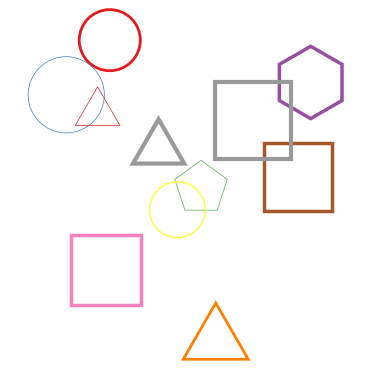[{"shape": "circle", "thickness": 2, "radius": 0.4, "center": [0.285, 0.896]}, {"shape": "triangle", "thickness": 0.5, "radius": 0.34, "center": [0.253, 0.707]}, {"shape": "circle", "thickness": 0.5, "radius": 0.5, "center": [0.172, 0.754]}, {"shape": "pentagon", "thickness": 0.5, "radius": 0.36, "center": [0.522, 0.512]}, {"shape": "hexagon", "thickness": 2.5, "radius": 0.47, "center": [0.807, 0.786]}, {"shape": "triangle", "thickness": 2, "radius": 0.49, "center": [0.56, 0.116]}, {"shape": "circle", "thickness": 1, "radius": 0.36, "center": [0.461, 0.455]}, {"shape": "square", "thickness": 2.5, "radius": 0.44, "center": [0.774, 0.541]}, {"shape": "square", "thickness": 2.5, "radius": 0.45, "center": [0.275, 0.299]}, {"shape": "square", "thickness": 3, "radius": 0.5, "center": [0.657, 0.687]}, {"shape": "triangle", "thickness": 3, "radius": 0.38, "center": [0.412, 0.614]}]